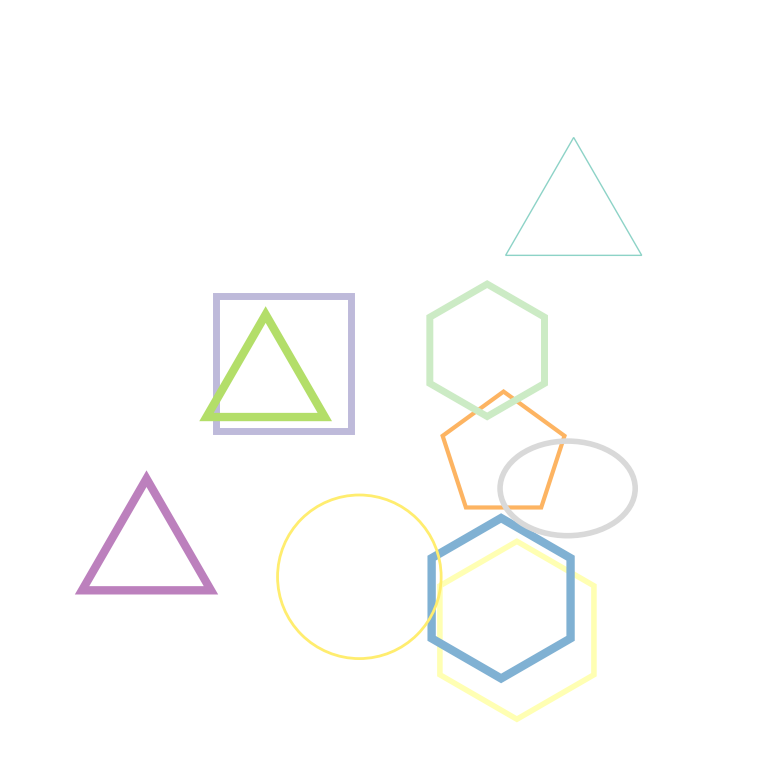[{"shape": "triangle", "thickness": 0.5, "radius": 0.51, "center": [0.745, 0.719]}, {"shape": "hexagon", "thickness": 2, "radius": 0.58, "center": [0.671, 0.181]}, {"shape": "square", "thickness": 2.5, "radius": 0.44, "center": [0.368, 0.528]}, {"shape": "hexagon", "thickness": 3, "radius": 0.52, "center": [0.651, 0.223]}, {"shape": "pentagon", "thickness": 1.5, "radius": 0.42, "center": [0.654, 0.408]}, {"shape": "triangle", "thickness": 3, "radius": 0.44, "center": [0.345, 0.503]}, {"shape": "oval", "thickness": 2, "radius": 0.44, "center": [0.737, 0.366]}, {"shape": "triangle", "thickness": 3, "radius": 0.48, "center": [0.19, 0.282]}, {"shape": "hexagon", "thickness": 2.5, "radius": 0.43, "center": [0.633, 0.545]}, {"shape": "circle", "thickness": 1, "radius": 0.53, "center": [0.467, 0.251]}]